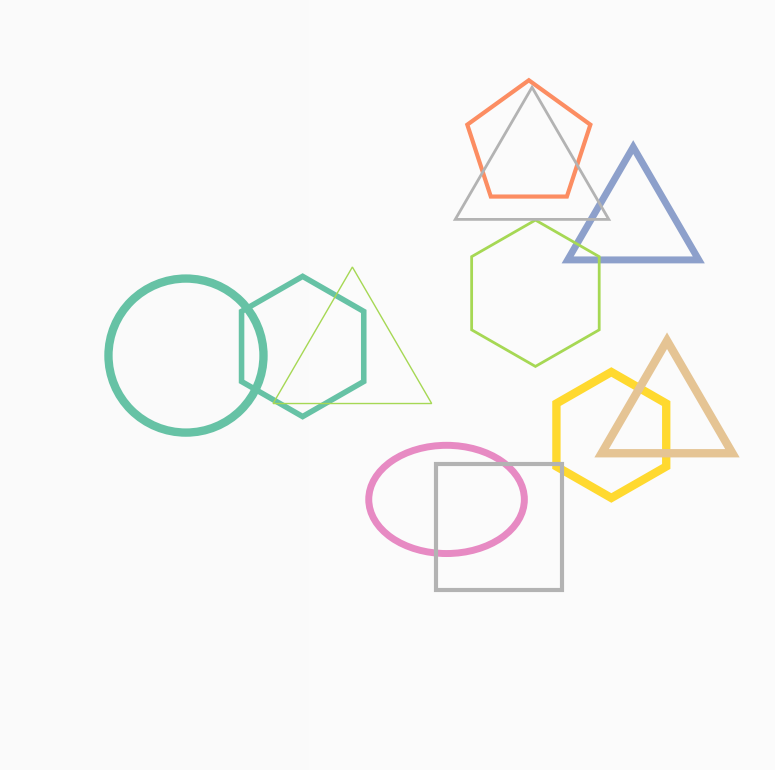[{"shape": "hexagon", "thickness": 2, "radius": 0.46, "center": [0.391, 0.55]}, {"shape": "circle", "thickness": 3, "radius": 0.5, "center": [0.24, 0.538]}, {"shape": "pentagon", "thickness": 1.5, "radius": 0.42, "center": [0.682, 0.812]}, {"shape": "triangle", "thickness": 2.5, "radius": 0.49, "center": [0.817, 0.711]}, {"shape": "oval", "thickness": 2.5, "radius": 0.5, "center": [0.576, 0.351]}, {"shape": "hexagon", "thickness": 1, "radius": 0.48, "center": [0.691, 0.619]}, {"shape": "triangle", "thickness": 0.5, "radius": 0.59, "center": [0.455, 0.535]}, {"shape": "hexagon", "thickness": 3, "radius": 0.41, "center": [0.789, 0.435]}, {"shape": "triangle", "thickness": 3, "radius": 0.49, "center": [0.861, 0.46]}, {"shape": "triangle", "thickness": 1, "radius": 0.57, "center": [0.686, 0.772]}, {"shape": "square", "thickness": 1.5, "radius": 0.41, "center": [0.644, 0.316]}]